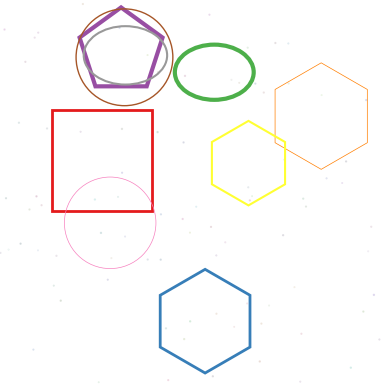[{"shape": "square", "thickness": 2, "radius": 0.65, "center": [0.264, 0.583]}, {"shape": "hexagon", "thickness": 2, "radius": 0.67, "center": [0.533, 0.166]}, {"shape": "oval", "thickness": 3, "radius": 0.51, "center": [0.557, 0.812]}, {"shape": "pentagon", "thickness": 3, "radius": 0.57, "center": [0.314, 0.867]}, {"shape": "hexagon", "thickness": 0.5, "radius": 0.69, "center": [0.834, 0.698]}, {"shape": "hexagon", "thickness": 1.5, "radius": 0.55, "center": [0.645, 0.576]}, {"shape": "circle", "thickness": 1, "radius": 0.63, "center": [0.323, 0.851]}, {"shape": "circle", "thickness": 0.5, "radius": 0.59, "center": [0.286, 0.421]}, {"shape": "oval", "thickness": 1.5, "radius": 0.54, "center": [0.326, 0.856]}]